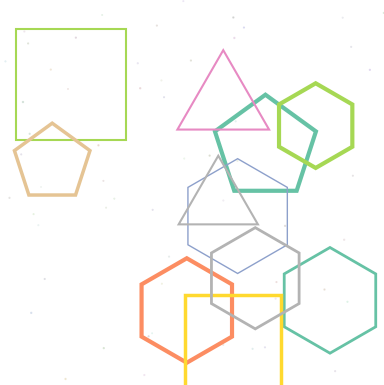[{"shape": "hexagon", "thickness": 2, "radius": 0.69, "center": [0.857, 0.22]}, {"shape": "pentagon", "thickness": 3, "radius": 0.69, "center": [0.689, 0.616]}, {"shape": "hexagon", "thickness": 3, "radius": 0.68, "center": [0.485, 0.194]}, {"shape": "hexagon", "thickness": 1, "radius": 0.75, "center": [0.617, 0.439]}, {"shape": "triangle", "thickness": 1.5, "radius": 0.69, "center": [0.58, 0.732]}, {"shape": "hexagon", "thickness": 3, "radius": 0.55, "center": [0.82, 0.674]}, {"shape": "square", "thickness": 1.5, "radius": 0.72, "center": [0.185, 0.78]}, {"shape": "square", "thickness": 2.5, "radius": 0.62, "center": [0.605, 0.109]}, {"shape": "pentagon", "thickness": 2.5, "radius": 0.52, "center": [0.136, 0.577]}, {"shape": "triangle", "thickness": 1.5, "radius": 0.59, "center": [0.567, 0.477]}, {"shape": "hexagon", "thickness": 2, "radius": 0.66, "center": [0.663, 0.277]}]